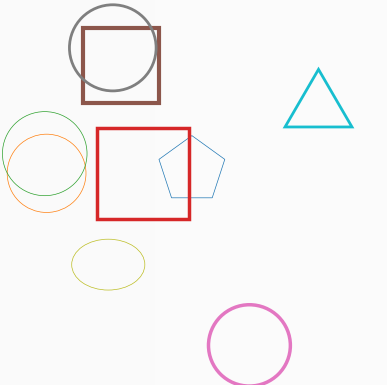[{"shape": "pentagon", "thickness": 0.5, "radius": 0.45, "center": [0.495, 0.558]}, {"shape": "circle", "thickness": 0.5, "radius": 0.51, "center": [0.12, 0.55]}, {"shape": "circle", "thickness": 0.5, "radius": 0.55, "center": [0.115, 0.601]}, {"shape": "square", "thickness": 2.5, "radius": 0.59, "center": [0.368, 0.55]}, {"shape": "square", "thickness": 3, "radius": 0.49, "center": [0.312, 0.83]}, {"shape": "circle", "thickness": 2.5, "radius": 0.53, "center": [0.644, 0.103]}, {"shape": "circle", "thickness": 2, "radius": 0.56, "center": [0.291, 0.876]}, {"shape": "oval", "thickness": 0.5, "radius": 0.47, "center": [0.279, 0.313]}, {"shape": "triangle", "thickness": 2, "radius": 0.5, "center": [0.822, 0.72]}]